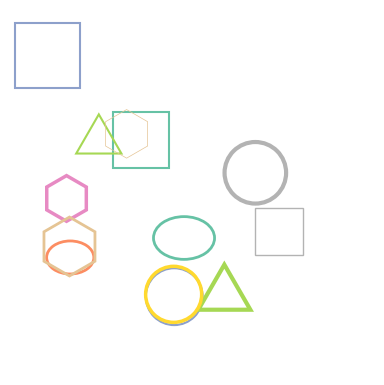[{"shape": "square", "thickness": 1.5, "radius": 0.37, "center": [0.366, 0.636]}, {"shape": "oval", "thickness": 2, "radius": 0.4, "center": [0.478, 0.382]}, {"shape": "oval", "thickness": 2, "radius": 0.31, "center": [0.182, 0.331]}, {"shape": "square", "thickness": 1.5, "radius": 0.42, "center": [0.124, 0.857]}, {"shape": "circle", "thickness": 1.5, "radius": 0.37, "center": [0.453, 0.229]}, {"shape": "hexagon", "thickness": 2.5, "radius": 0.3, "center": [0.173, 0.485]}, {"shape": "triangle", "thickness": 3, "radius": 0.39, "center": [0.583, 0.235]}, {"shape": "triangle", "thickness": 1.5, "radius": 0.34, "center": [0.257, 0.635]}, {"shape": "circle", "thickness": 2.5, "radius": 0.36, "center": [0.451, 0.235]}, {"shape": "hexagon", "thickness": 0.5, "radius": 0.32, "center": [0.329, 0.652]}, {"shape": "hexagon", "thickness": 2, "radius": 0.38, "center": [0.18, 0.36]}, {"shape": "square", "thickness": 1, "radius": 0.31, "center": [0.725, 0.399]}, {"shape": "circle", "thickness": 3, "radius": 0.4, "center": [0.663, 0.551]}]